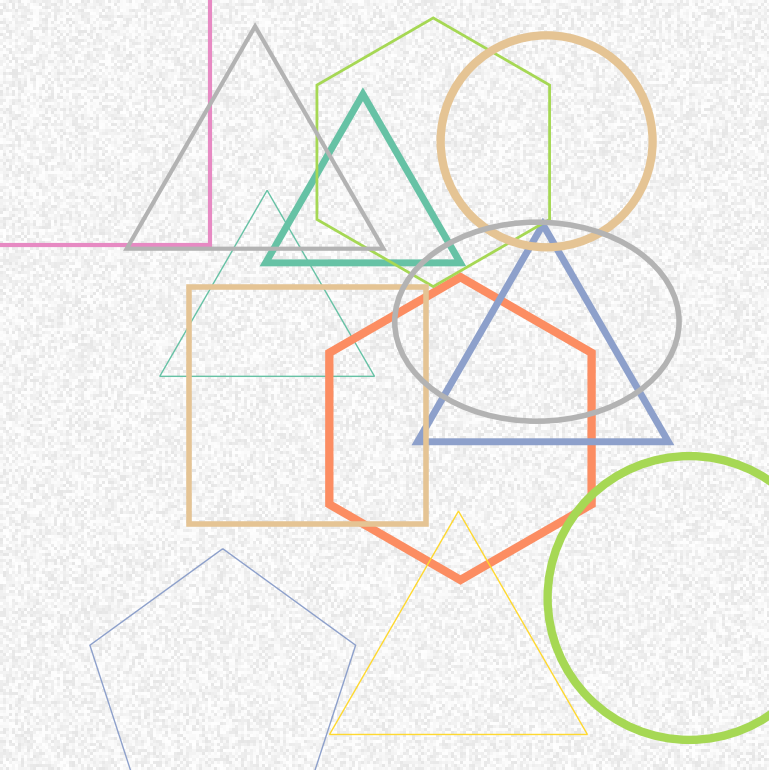[{"shape": "triangle", "thickness": 0.5, "radius": 0.81, "center": [0.347, 0.592]}, {"shape": "triangle", "thickness": 2.5, "radius": 0.73, "center": [0.471, 0.732]}, {"shape": "hexagon", "thickness": 3, "radius": 0.98, "center": [0.598, 0.443]}, {"shape": "triangle", "thickness": 2.5, "radius": 0.94, "center": [0.705, 0.52]}, {"shape": "pentagon", "thickness": 0.5, "radius": 0.91, "center": [0.289, 0.106]}, {"shape": "square", "thickness": 1.5, "radius": 0.82, "center": [0.11, 0.845]}, {"shape": "circle", "thickness": 3, "radius": 0.92, "center": [0.895, 0.223]}, {"shape": "hexagon", "thickness": 1, "radius": 0.87, "center": [0.563, 0.802]}, {"shape": "triangle", "thickness": 0.5, "radius": 0.97, "center": [0.595, 0.143]}, {"shape": "circle", "thickness": 3, "radius": 0.69, "center": [0.71, 0.816]}, {"shape": "square", "thickness": 2, "radius": 0.77, "center": [0.399, 0.473]}, {"shape": "triangle", "thickness": 1.5, "radius": 0.96, "center": [0.331, 0.773]}, {"shape": "oval", "thickness": 2, "radius": 0.92, "center": [0.697, 0.582]}]